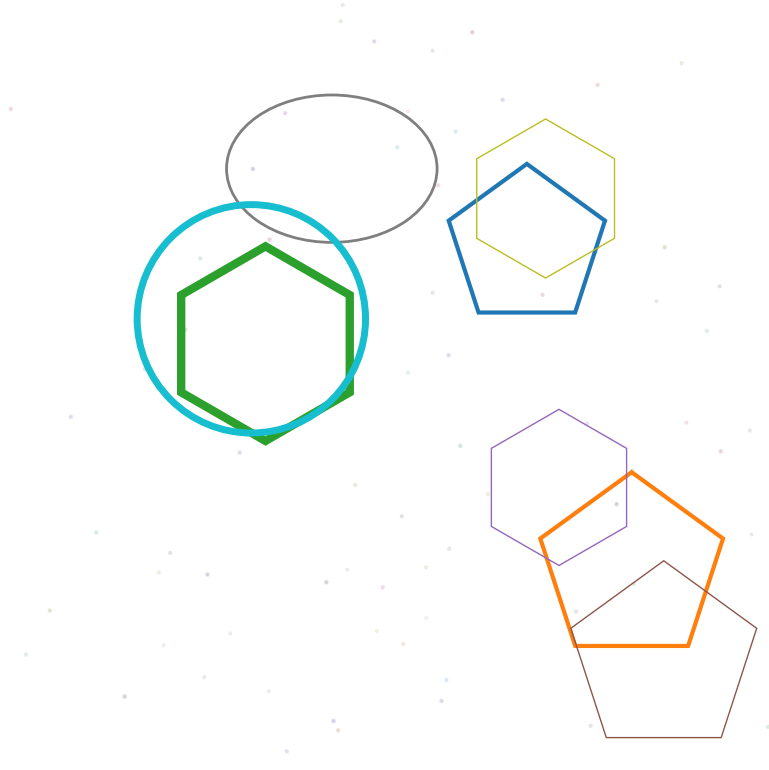[{"shape": "pentagon", "thickness": 1.5, "radius": 0.53, "center": [0.684, 0.68]}, {"shape": "pentagon", "thickness": 1.5, "radius": 0.62, "center": [0.82, 0.262]}, {"shape": "hexagon", "thickness": 3, "radius": 0.63, "center": [0.345, 0.554]}, {"shape": "hexagon", "thickness": 0.5, "radius": 0.51, "center": [0.726, 0.367]}, {"shape": "pentagon", "thickness": 0.5, "radius": 0.63, "center": [0.862, 0.145]}, {"shape": "oval", "thickness": 1, "radius": 0.68, "center": [0.431, 0.781]}, {"shape": "hexagon", "thickness": 0.5, "radius": 0.52, "center": [0.709, 0.742]}, {"shape": "circle", "thickness": 2.5, "radius": 0.74, "center": [0.326, 0.586]}]